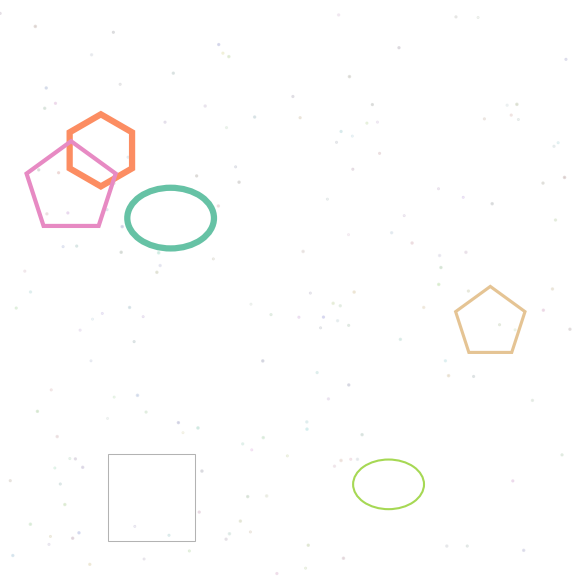[{"shape": "oval", "thickness": 3, "radius": 0.38, "center": [0.295, 0.621]}, {"shape": "hexagon", "thickness": 3, "radius": 0.31, "center": [0.175, 0.739]}, {"shape": "pentagon", "thickness": 2, "radius": 0.41, "center": [0.123, 0.674]}, {"shape": "oval", "thickness": 1, "radius": 0.31, "center": [0.673, 0.16]}, {"shape": "pentagon", "thickness": 1.5, "radius": 0.32, "center": [0.849, 0.44]}, {"shape": "square", "thickness": 0.5, "radius": 0.38, "center": [0.263, 0.137]}]